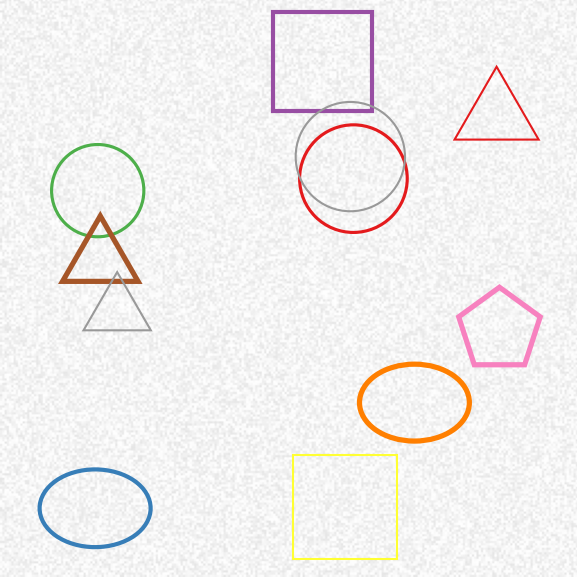[{"shape": "circle", "thickness": 1.5, "radius": 0.47, "center": [0.612, 0.69]}, {"shape": "triangle", "thickness": 1, "radius": 0.42, "center": [0.86, 0.799]}, {"shape": "oval", "thickness": 2, "radius": 0.48, "center": [0.165, 0.119]}, {"shape": "circle", "thickness": 1.5, "radius": 0.4, "center": [0.169, 0.669]}, {"shape": "square", "thickness": 2, "radius": 0.43, "center": [0.558, 0.893]}, {"shape": "oval", "thickness": 2.5, "radius": 0.48, "center": [0.718, 0.302]}, {"shape": "square", "thickness": 1, "radius": 0.45, "center": [0.597, 0.121]}, {"shape": "triangle", "thickness": 2.5, "radius": 0.38, "center": [0.174, 0.55]}, {"shape": "pentagon", "thickness": 2.5, "radius": 0.37, "center": [0.865, 0.428]}, {"shape": "circle", "thickness": 1, "radius": 0.47, "center": [0.607, 0.728]}, {"shape": "triangle", "thickness": 1, "radius": 0.34, "center": [0.203, 0.461]}]